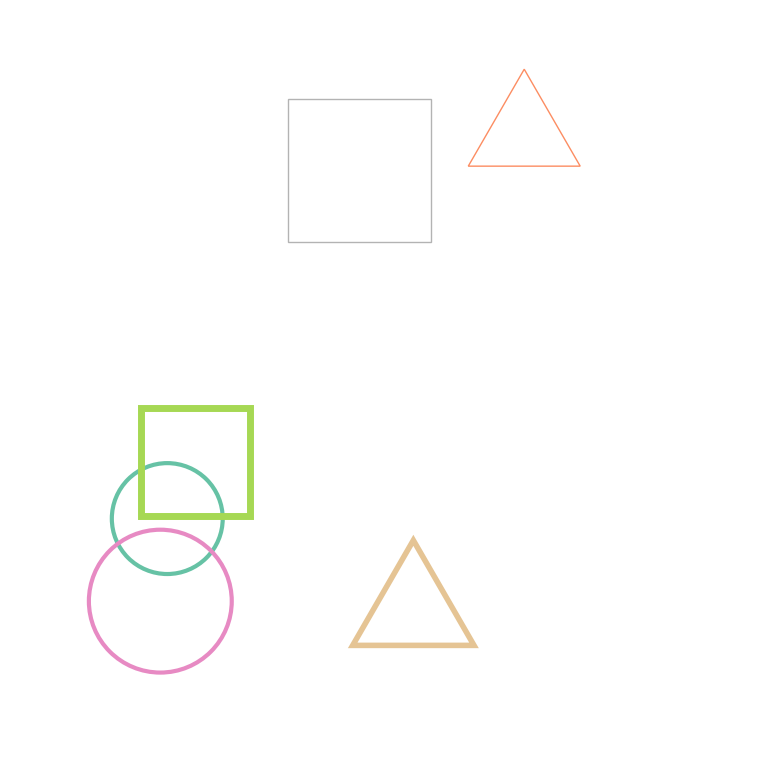[{"shape": "circle", "thickness": 1.5, "radius": 0.36, "center": [0.217, 0.327]}, {"shape": "triangle", "thickness": 0.5, "radius": 0.42, "center": [0.681, 0.826]}, {"shape": "circle", "thickness": 1.5, "radius": 0.46, "center": [0.208, 0.219]}, {"shape": "square", "thickness": 2.5, "radius": 0.35, "center": [0.254, 0.4]}, {"shape": "triangle", "thickness": 2, "radius": 0.45, "center": [0.537, 0.207]}, {"shape": "square", "thickness": 0.5, "radius": 0.46, "center": [0.467, 0.778]}]